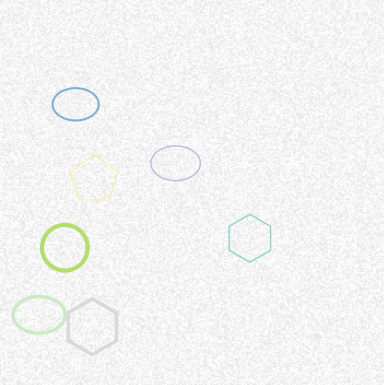[{"shape": "hexagon", "thickness": 1, "radius": 0.31, "center": [0.649, 0.381]}, {"shape": "oval", "thickness": 1, "radius": 0.32, "center": [0.456, 0.576]}, {"shape": "oval", "thickness": 1.5, "radius": 0.3, "center": [0.197, 0.729]}, {"shape": "circle", "thickness": 3, "radius": 0.3, "center": [0.168, 0.356]}, {"shape": "hexagon", "thickness": 2.5, "radius": 0.36, "center": [0.24, 0.151]}, {"shape": "oval", "thickness": 2.5, "radius": 0.34, "center": [0.102, 0.182]}, {"shape": "pentagon", "thickness": 0.5, "radius": 0.33, "center": [0.244, 0.533]}]